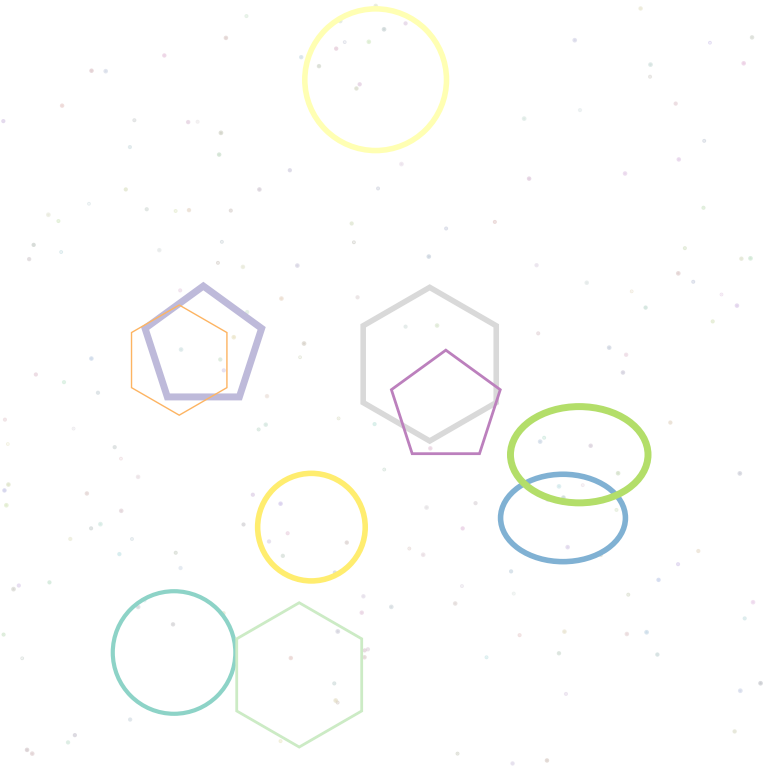[{"shape": "circle", "thickness": 1.5, "radius": 0.4, "center": [0.226, 0.153]}, {"shape": "circle", "thickness": 2, "radius": 0.46, "center": [0.488, 0.896]}, {"shape": "pentagon", "thickness": 2.5, "radius": 0.4, "center": [0.264, 0.549]}, {"shape": "oval", "thickness": 2, "radius": 0.41, "center": [0.731, 0.327]}, {"shape": "hexagon", "thickness": 0.5, "radius": 0.36, "center": [0.233, 0.532]}, {"shape": "oval", "thickness": 2.5, "radius": 0.45, "center": [0.752, 0.409]}, {"shape": "hexagon", "thickness": 2, "radius": 0.5, "center": [0.558, 0.527]}, {"shape": "pentagon", "thickness": 1, "radius": 0.37, "center": [0.579, 0.471]}, {"shape": "hexagon", "thickness": 1, "radius": 0.47, "center": [0.389, 0.124]}, {"shape": "circle", "thickness": 2, "radius": 0.35, "center": [0.404, 0.315]}]